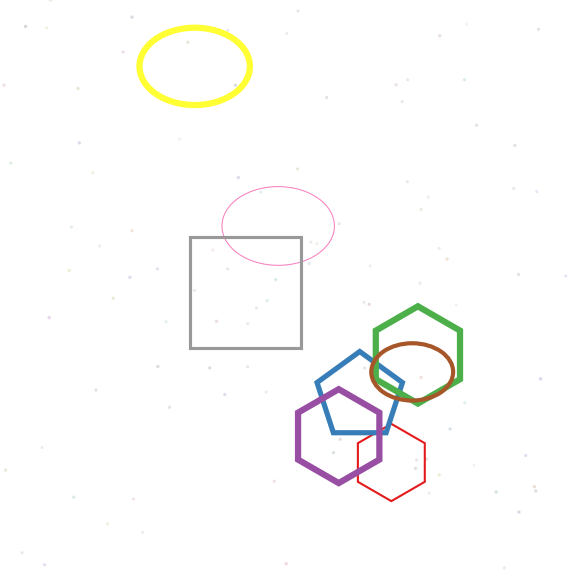[{"shape": "hexagon", "thickness": 1, "radius": 0.33, "center": [0.678, 0.198]}, {"shape": "pentagon", "thickness": 2.5, "radius": 0.39, "center": [0.623, 0.313]}, {"shape": "hexagon", "thickness": 3, "radius": 0.42, "center": [0.724, 0.385]}, {"shape": "hexagon", "thickness": 3, "radius": 0.41, "center": [0.587, 0.244]}, {"shape": "oval", "thickness": 3, "radius": 0.48, "center": [0.337, 0.884]}, {"shape": "oval", "thickness": 2, "radius": 0.35, "center": [0.714, 0.355]}, {"shape": "oval", "thickness": 0.5, "radius": 0.49, "center": [0.482, 0.608]}, {"shape": "square", "thickness": 1.5, "radius": 0.48, "center": [0.425, 0.492]}]